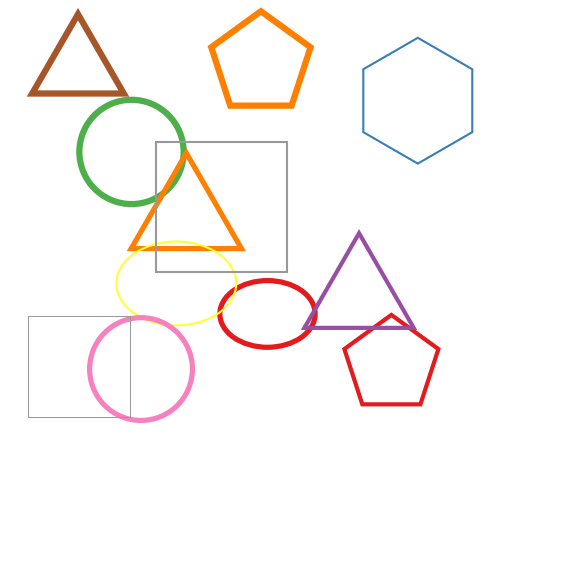[{"shape": "oval", "thickness": 2.5, "radius": 0.41, "center": [0.463, 0.456]}, {"shape": "pentagon", "thickness": 2, "radius": 0.43, "center": [0.678, 0.368]}, {"shape": "hexagon", "thickness": 1, "radius": 0.54, "center": [0.723, 0.825]}, {"shape": "circle", "thickness": 3, "radius": 0.45, "center": [0.228, 0.736]}, {"shape": "triangle", "thickness": 2, "radius": 0.55, "center": [0.622, 0.486]}, {"shape": "triangle", "thickness": 2.5, "radius": 0.55, "center": [0.323, 0.624]}, {"shape": "pentagon", "thickness": 3, "radius": 0.45, "center": [0.452, 0.889]}, {"shape": "oval", "thickness": 1, "radius": 0.52, "center": [0.305, 0.508]}, {"shape": "triangle", "thickness": 3, "radius": 0.46, "center": [0.135, 0.883]}, {"shape": "circle", "thickness": 2.5, "radius": 0.45, "center": [0.244, 0.36]}, {"shape": "square", "thickness": 1, "radius": 0.57, "center": [0.384, 0.641]}, {"shape": "square", "thickness": 0.5, "radius": 0.44, "center": [0.137, 0.364]}]